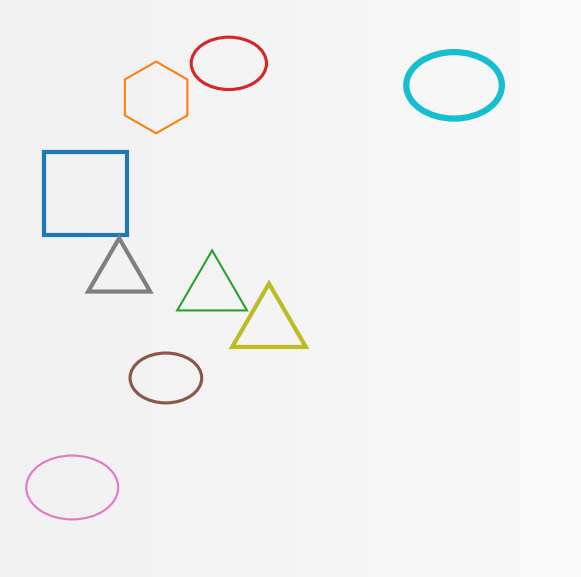[{"shape": "square", "thickness": 2, "radius": 0.36, "center": [0.147, 0.664]}, {"shape": "hexagon", "thickness": 1, "radius": 0.31, "center": [0.269, 0.83]}, {"shape": "triangle", "thickness": 1, "radius": 0.35, "center": [0.365, 0.496]}, {"shape": "oval", "thickness": 1.5, "radius": 0.32, "center": [0.394, 0.889]}, {"shape": "oval", "thickness": 1.5, "radius": 0.31, "center": [0.285, 0.345]}, {"shape": "oval", "thickness": 1, "radius": 0.4, "center": [0.124, 0.155]}, {"shape": "triangle", "thickness": 2, "radius": 0.31, "center": [0.205, 0.525]}, {"shape": "triangle", "thickness": 2, "radius": 0.37, "center": [0.463, 0.435]}, {"shape": "oval", "thickness": 3, "radius": 0.41, "center": [0.781, 0.851]}]